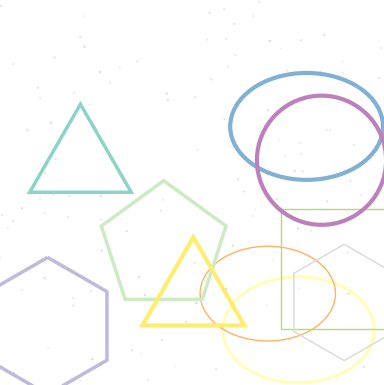[{"shape": "triangle", "thickness": 2.5, "radius": 0.76, "center": [0.209, 0.577]}, {"shape": "oval", "thickness": 2, "radius": 0.98, "center": [0.775, 0.143]}, {"shape": "hexagon", "thickness": 2.5, "radius": 0.89, "center": [0.124, 0.153]}, {"shape": "oval", "thickness": 3, "radius": 0.99, "center": [0.796, 0.672]}, {"shape": "oval", "thickness": 1, "radius": 0.88, "center": [0.696, 0.237]}, {"shape": "square", "thickness": 1, "radius": 0.78, "center": [0.886, 0.301]}, {"shape": "hexagon", "thickness": 1, "radius": 0.76, "center": [0.894, 0.214]}, {"shape": "circle", "thickness": 3, "radius": 0.84, "center": [0.835, 0.584]}, {"shape": "pentagon", "thickness": 2.5, "radius": 0.85, "center": [0.425, 0.36]}, {"shape": "triangle", "thickness": 3, "radius": 0.76, "center": [0.502, 0.231]}]